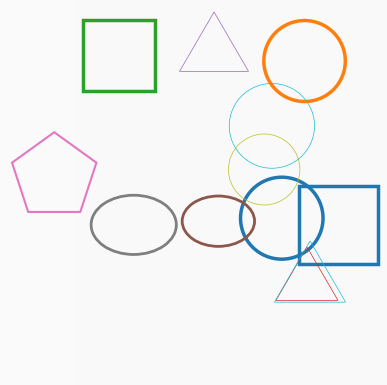[{"shape": "square", "thickness": 2.5, "radius": 0.51, "center": [0.874, 0.415]}, {"shape": "circle", "thickness": 2.5, "radius": 0.53, "center": [0.727, 0.433]}, {"shape": "circle", "thickness": 2.5, "radius": 0.53, "center": [0.786, 0.841]}, {"shape": "square", "thickness": 2.5, "radius": 0.46, "center": [0.307, 0.856]}, {"shape": "triangle", "thickness": 0.5, "radius": 0.46, "center": [0.792, 0.266]}, {"shape": "triangle", "thickness": 0.5, "radius": 0.51, "center": [0.552, 0.866]}, {"shape": "oval", "thickness": 2, "radius": 0.47, "center": [0.564, 0.425]}, {"shape": "pentagon", "thickness": 1.5, "radius": 0.57, "center": [0.14, 0.542]}, {"shape": "oval", "thickness": 2, "radius": 0.55, "center": [0.345, 0.416]}, {"shape": "circle", "thickness": 0.5, "radius": 0.46, "center": [0.682, 0.56]}, {"shape": "circle", "thickness": 0.5, "radius": 0.55, "center": [0.702, 0.673]}, {"shape": "triangle", "thickness": 0.5, "radius": 0.53, "center": [0.8, 0.268]}]